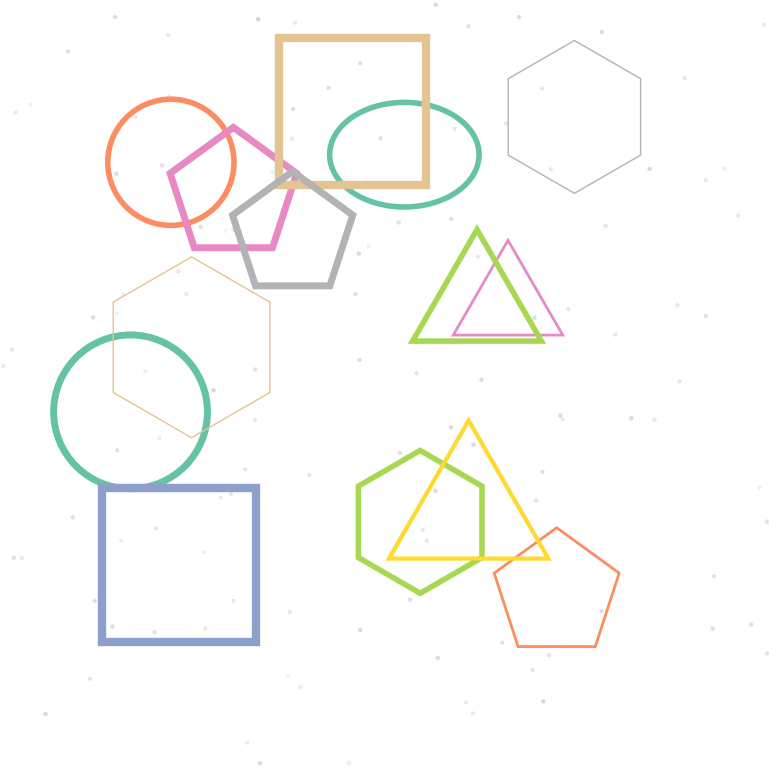[{"shape": "circle", "thickness": 2.5, "radius": 0.5, "center": [0.17, 0.465]}, {"shape": "oval", "thickness": 2, "radius": 0.49, "center": [0.525, 0.799]}, {"shape": "pentagon", "thickness": 1, "radius": 0.43, "center": [0.723, 0.229]}, {"shape": "circle", "thickness": 2, "radius": 0.41, "center": [0.222, 0.789]}, {"shape": "square", "thickness": 3, "radius": 0.5, "center": [0.233, 0.267]}, {"shape": "triangle", "thickness": 1, "radius": 0.41, "center": [0.66, 0.606]}, {"shape": "pentagon", "thickness": 2.5, "radius": 0.43, "center": [0.303, 0.748]}, {"shape": "triangle", "thickness": 2, "radius": 0.48, "center": [0.619, 0.605]}, {"shape": "hexagon", "thickness": 2, "radius": 0.46, "center": [0.546, 0.322]}, {"shape": "triangle", "thickness": 1.5, "radius": 0.6, "center": [0.609, 0.334]}, {"shape": "hexagon", "thickness": 0.5, "radius": 0.59, "center": [0.249, 0.549]}, {"shape": "square", "thickness": 3, "radius": 0.48, "center": [0.458, 0.855]}, {"shape": "pentagon", "thickness": 2.5, "radius": 0.41, "center": [0.38, 0.695]}, {"shape": "hexagon", "thickness": 0.5, "radius": 0.5, "center": [0.746, 0.848]}]